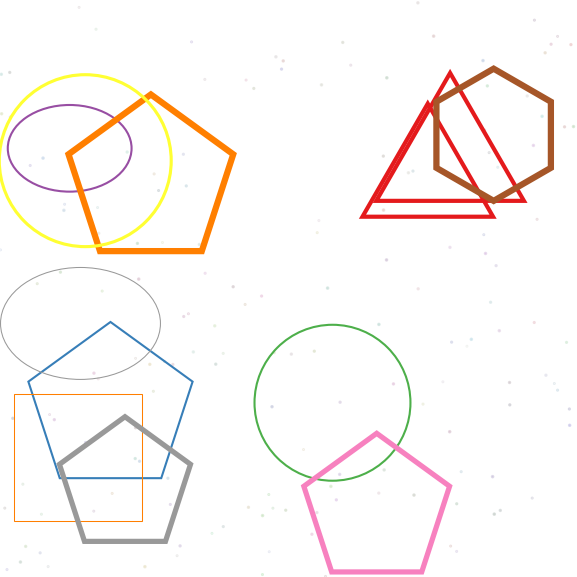[{"shape": "triangle", "thickness": 2, "radius": 0.65, "center": [0.741, 0.689]}, {"shape": "triangle", "thickness": 2, "radius": 0.74, "center": [0.779, 0.725]}, {"shape": "pentagon", "thickness": 1, "radius": 0.75, "center": [0.191, 0.292]}, {"shape": "circle", "thickness": 1, "radius": 0.68, "center": [0.576, 0.302]}, {"shape": "oval", "thickness": 1, "radius": 0.54, "center": [0.121, 0.742]}, {"shape": "pentagon", "thickness": 3, "radius": 0.75, "center": [0.261, 0.686]}, {"shape": "square", "thickness": 0.5, "radius": 0.55, "center": [0.135, 0.207]}, {"shape": "circle", "thickness": 1.5, "radius": 0.74, "center": [0.148, 0.721]}, {"shape": "hexagon", "thickness": 3, "radius": 0.57, "center": [0.855, 0.766]}, {"shape": "pentagon", "thickness": 2.5, "radius": 0.66, "center": [0.652, 0.116]}, {"shape": "oval", "thickness": 0.5, "radius": 0.69, "center": [0.139, 0.439]}, {"shape": "pentagon", "thickness": 2.5, "radius": 0.6, "center": [0.216, 0.158]}]